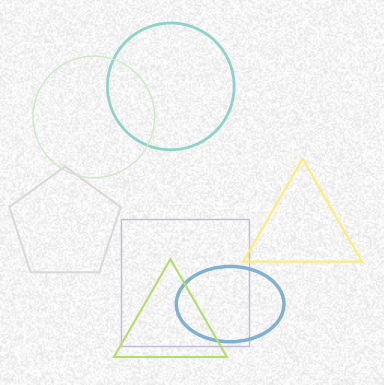[{"shape": "circle", "thickness": 2, "radius": 0.82, "center": [0.444, 0.776]}, {"shape": "square", "thickness": 1, "radius": 0.83, "center": [0.48, 0.267]}, {"shape": "oval", "thickness": 2.5, "radius": 0.7, "center": [0.598, 0.21]}, {"shape": "triangle", "thickness": 1.5, "radius": 0.85, "center": [0.443, 0.157]}, {"shape": "pentagon", "thickness": 1.5, "radius": 0.76, "center": [0.169, 0.416]}, {"shape": "circle", "thickness": 1, "radius": 0.79, "center": [0.244, 0.696]}, {"shape": "triangle", "thickness": 1.5, "radius": 0.89, "center": [0.786, 0.409]}]